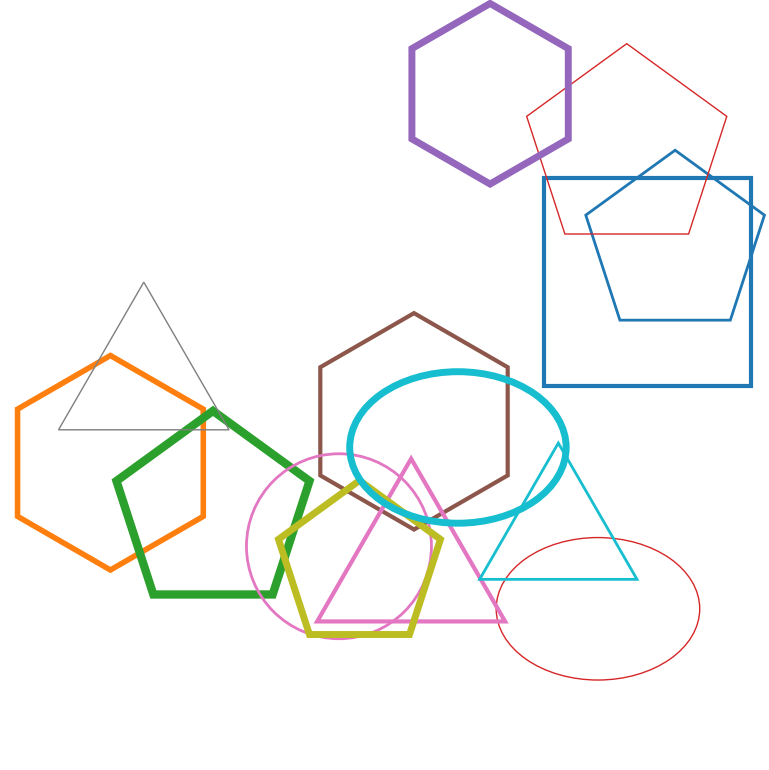[{"shape": "pentagon", "thickness": 1, "radius": 0.61, "center": [0.877, 0.683]}, {"shape": "square", "thickness": 1.5, "radius": 0.67, "center": [0.841, 0.634]}, {"shape": "hexagon", "thickness": 2, "radius": 0.7, "center": [0.143, 0.399]}, {"shape": "pentagon", "thickness": 3, "radius": 0.66, "center": [0.277, 0.335]}, {"shape": "oval", "thickness": 0.5, "radius": 0.66, "center": [0.777, 0.209]}, {"shape": "pentagon", "thickness": 0.5, "radius": 0.68, "center": [0.814, 0.807]}, {"shape": "hexagon", "thickness": 2.5, "radius": 0.59, "center": [0.636, 0.878]}, {"shape": "hexagon", "thickness": 1.5, "radius": 0.7, "center": [0.538, 0.453]}, {"shape": "triangle", "thickness": 1.5, "radius": 0.7, "center": [0.534, 0.263]}, {"shape": "circle", "thickness": 1, "radius": 0.6, "center": [0.44, 0.291]}, {"shape": "triangle", "thickness": 0.5, "radius": 0.64, "center": [0.187, 0.506]}, {"shape": "pentagon", "thickness": 2.5, "radius": 0.55, "center": [0.467, 0.265]}, {"shape": "triangle", "thickness": 1, "radius": 0.59, "center": [0.725, 0.307]}, {"shape": "oval", "thickness": 2.5, "radius": 0.7, "center": [0.595, 0.419]}]